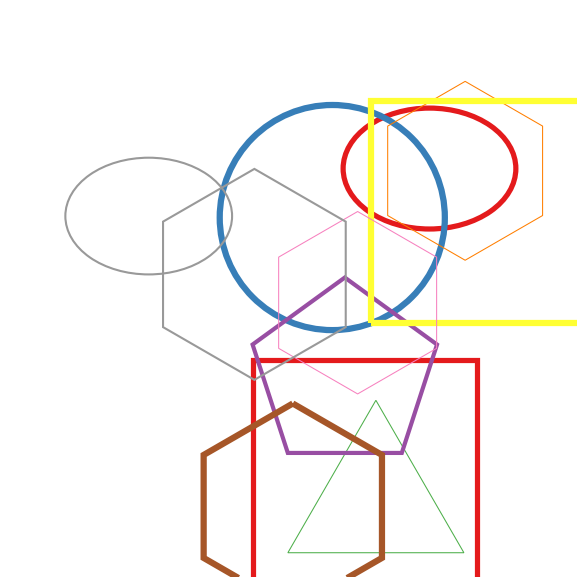[{"shape": "oval", "thickness": 2.5, "radius": 0.75, "center": [0.744, 0.707]}, {"shape": "square", "thickness": 2.5, "radius": 0.97, "center": [0.632, 0.181]}, {"shape": "circle", "thickness": 3, "radius": 0.97, "center": [0.575, 0.622]}, {"shape": "triangle", "thickness": 0.5, "radius": 0.88, "center": [0.651, 0.13]}, {"shape": "pentagon", "thickness": 2, "radius": 0.84, "center": [0.597, 0.351]}, {"shape": "hexagon", "thickness": 0.5, "radius": 0.77, "center": [0.805, 0.703]}, {"shape": "square", "thickness": 3, "radius": 0.96, "center": [0.835, 0.631]}, {"shape": "hexagon", "thickness": 3, "radius": 0.89, "center": [0.507, 0.122]}, {"shape": "hexagon", "thickness": 0.5, "radius": 0.79, "center": [0.619, 0.475]}, {"shape": "hexagon", "thickness": 1, "radius": 0.91, "center": [0.44, 0.524]}, {"shape": "oval", "thickness": 1, "radius": 0.72, "center": [0.258, 0.625]}]